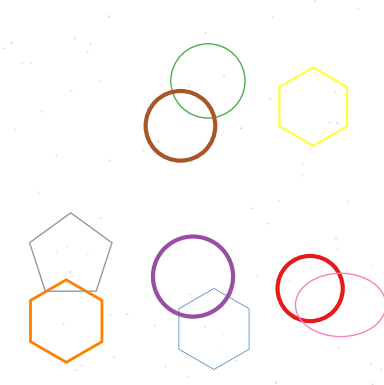[{"shape": "circle", "thickness": 3, "radius": 0.42, "center": [0.806, 0.251]}, {"shape": "hexagon", "thickness": 0.5, "radius": 0.53, "center": [0.556, 0.146]}, {"shape": "circle", "thickness": 1, "radius": 0.48, "center": [0.54, 0.79]}, {"shape": "circle", "thickness": 3, "radius": 0.52, "center": [0.501, 0.282]}, {"shape": "hexagon", "thickness": 2, "radius": 0.54, "center": [0.172, 0.166]}, {"shape": "hexagon", "thickness": 1.5, "radius": 0.51, "center": [0.814, 0.723]}, {"shape": "circle", "thickness": 3, "radius": 0.45, "center": [0.469, 0.673]}, {"shape": "oval", "thickness": 1, "radius": 0.59, "center": [0.885, 0.208]}, {"shape": "pentagon", "thickness": 1, "radius": 0.56, "center": [0.184, 0.335]}]